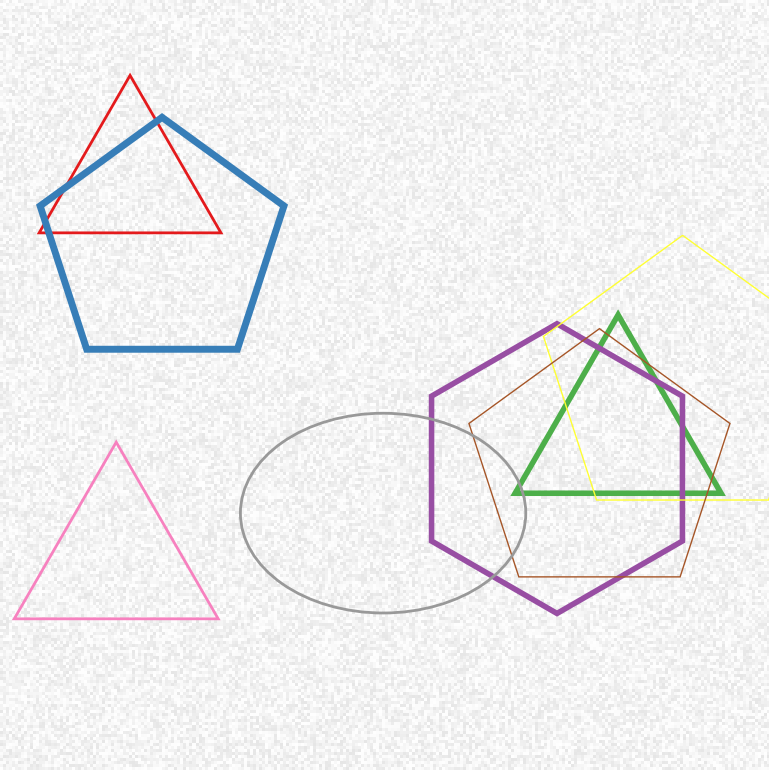[{"shape": "triangle", "thickness": 1, "radius": 0.68, "center": [0.169, 0.766]}, {"shape": "pentagon", "thickness": 2.5, "radius": 0.83, "center": [0.21, 0.681]}, {"shape": "triangle", "thickness": 2, "radius": 0.77, "center": [0.803, 0.437]}, {"shape": "hexagon", "thickness": 2, "radius": 0.94, "center": [0.723, 0.391]}, {"shape": "pentagon", "thickness": 0.5, "radius": 0.95, "center": [0.886, 0.504]}, {"shape": "pentagon", "thickness": 0.5, "radius": 0.89, "center": [0.779, 0.395]}, {"shape": "triangle", "thickness": 1, "radius": 0.76, "center": [0.151, 0.273]}, {"shape": "oval", "thickness": 1, "radius": 0.93, "center": [0.498, 0.334]}]